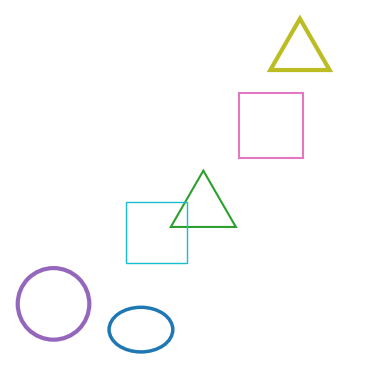[{"shape": "oval", "thickness": 2.5, "radius": 0.41, "center": [0.366, 0.144]}, {"shape": "triangle", "thickness": 1.5, "radius": 0.49, "center": [0.528, 0.459]}, {"shape": "circle", "thickness": 3, "radius": 0.46, "center": [0.139, 0.211]}, {"shape": "square", "thickness": 1.5, "radius": 0.42, "center": [0.703, 0.674]}, {"shape": "triangle", "thickness": 3, "radius": 0.44, "center": [0.779, 0.863]}, {"shape": "square", "thickness": 1, "radius": 0.39, "center": [0.406, 0.395]}]